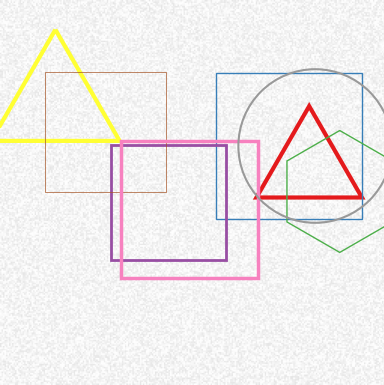[{"shape": "triangle", "thickness": 3, "radius": 0.79, "center": [0.803, 0.566]}, {"shape": "square", "thickness": 1, "radius": 0.95, "center": [0.751, 0.62]}, {"shape": "hexagon", "thickness": 1, "radius": 0.79, "center": [0.882, 0.503]}, {"shape": "square", "thickness": 2, "radius": 0.75, "center": [0.438, 0.474]}, {"shape": "triangle", "thickness": 3, "radius": 0.96, "center": [0.144, 0.73]}, {"shape": "square", "thickness": 0.5, "radius": 0.78, "center": [0.274, 0.656]}, {"shape": "square", "thickness": 2.5, "radius": 0.89, "center": [0.493, 0.457]}, {"shape": "circle", "thickness": 1.5, "radius": 1.0, "center": [0.819, 0.621]}]